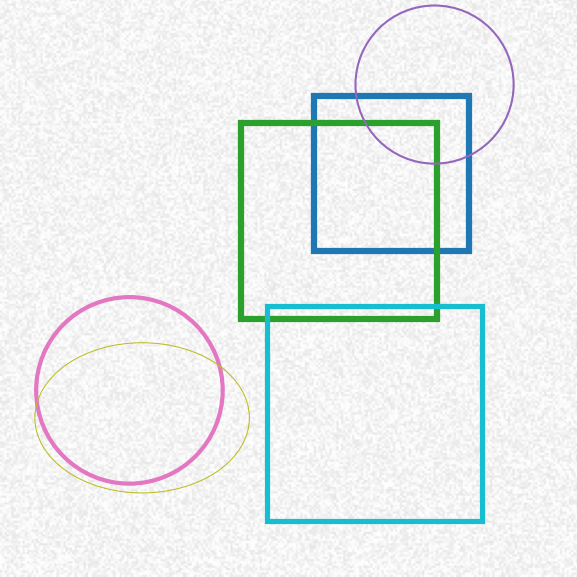[{"shape": "square", "thickness": 3, "radius": 0.67, "center": [0.679, 0.698]}, {"shape": "square", "thickness": 3, "radius": 0.85, "center": [0.587, 0.616]}, {"shape": "circle", "thickness": 1, "radius": 0.68, "center": [0.752, 0.853]}, {"shape": "circle", "thickness": 2, "radius": 0.81, "center": [0.224, 0.323]}, {"shape": "oval", "thickness": 0.5, "radius": 0.93, "center": [0.246, 0.276]}, {"shape": "square", "thickness": 2.5, "radius": 0.93, "center": [0.649, 0.284]}]